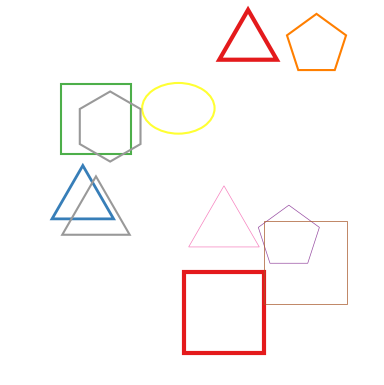[{"shape": "triangle", "thickness": 3, "radius": 0.43, "center": [0.644, 0.888]}, {"shape": "square", "thickness": 3, "radius": 0.52, "center": [0.582, 0.188]}, {"shape": "triangle", "thickness": 2, "radius": 0.46, "center": [0.215, 0.478]}, {"shape": "square", "thickness": 1.5, "radius": 0.45, "center": [0.249, 0.691]}, {"shape": "pentagon", "thickness": 0.5, "radius": 0.42, "center": [0.75, 0.384]}, {"shape": "pentagon", "thickness": 1.5, "radius": 0.4, "center": [0.822, 0.883]}, {"shape": "oval", "thickness": 1.5, "radius": 0.47, "center": [0.463, 0.719]}, {"shape": "square", "thickness": 0.5, "radius": 0.54, "center": [0.795, 0.318]}, {"shape": "triangle", "thickness": 0.5, "radius": 0.53, "center": [0.582, 0.412]}, {"shape": "triangle", "thickness": 1.5, "radius": 0.51, "center": [0.249, 0.441]}, {"shape": "hexagon", "thickness": 1.5, "radius": 0.46, "center": [0.286, 0.671]}]